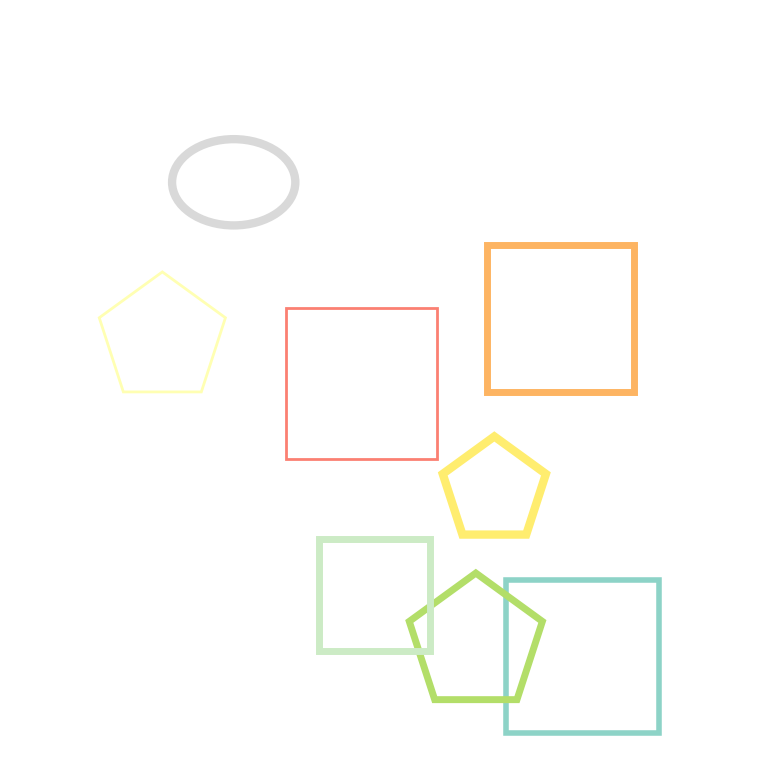[{"shape": "square", "thickness": 2, "radius": 0.49, "center": [0.756, 0.147]}, {"shape": "pentagon", "thickness": 1, "radius": 0.43, "center": [0.211, 0.561]}, {"shape": "square", "thickness": 1, "radius": 0.49, "center": [0.47, 0.502]}, {"shape": "square", "thickness": 2.5, "radius": 0.47, "center": [0.728, 0.586]}, {"shape": "pentagon", "thickness": 2.5, "radius": 0.45, "center": [0.618, 0.165]}, {"shape": "oval", "thickness": 3, "radius": 0.4, "center": [0.304, 0.763]}, {"shape": "square", "thickness": 2.5, "radius": 0.36, "center": [0.486, 0.227]}, {"shape": "pentagon", "thickness": 3, "radius": 0.35, "center": [0.642, 0.363]}]